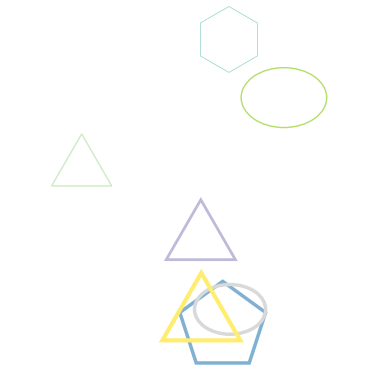[{"shape": "hexagon", "thickness": 0.5, "radius": 0.43, "center": [0.595, 0.897]}, {"shape": "triangle", "thickness": 2, "radius": 0.52, "center": [0.522, 0.377]}, {"shape": "pentagon", "thickness": 2.5, "radius": 0.59, "center": [0.578, 0.152]}, {"shape": "oval", "thickness": 1, "radius": 0.56, "center": [0.737, 0.746]}, {"shape": "oval", "thickness": 2.5, "radius": 0.46, "center": [0.598, 0.196]}, {"shape": "triangle", "thickness": 1, "radius": 0.45, "center": [0.212, 0.562]}, {"shape": "triangle", "thickness": 3, "radius": 0.58, "center": [0.523, 0.174]}]